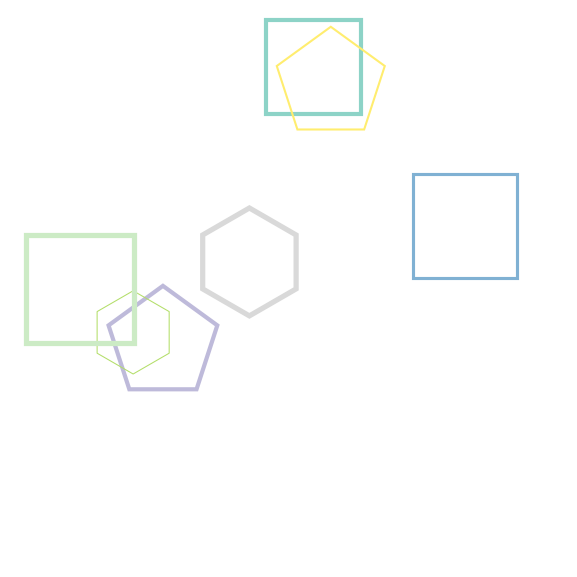[{"shape": "square", "thickness": 2, "radius": 0.41, "center": [0.543, 0.883]}, {"shape": "pentagon", "thickness": 2, "radius": 0.5, "center": [0.282, 0.405]}, {"shape": "square", "thickness": 1.5, "radius": 0.45, "center": [0.804, 0.607]}, {"shape": "hexagon", "thickness": 0.5, "radius": 0.36, "center": [0.231, 0.424]}, {"shape": "hexagon", "thickness": 2.5, "radius": 0.47, "center": [0.432, 0.546]}, {"shape": "square", "thickness": 2.5, "radius": 0.47, "center": [0.139, 0.498]}, {"shape": "pentagon", "thickness": 1, "radius": 0.49, "center": [0.573, 0.854]}]